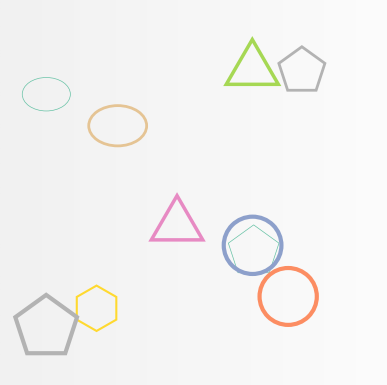[{"shape": "oval", "thickness": 0.5, "radius": 0.31, "center": [0.12, 0.755]}, {"shape": "pentagon", "thickness": 0.5, "radius": 0.34, "center": [0.655, 0.347]}, {"shape": "circle", "thickness": 3, "radius": 0.37, "center": [0.744, 0.23]}, {"shape": "circle", "thickness": 3, "radius": 0.37, "center": [0.652, 0.363]}, {"shape": "triangle", "thickness": 2.5, "radius": 0.38, "center": [0.457, 0.415]}, {"shape": "triangle", "thickness": 2.5, "radius": 0.39, "center": [0.651, 0.82]}, {"shape": "hexagon", "thickness": 1.5, "radius": 0.29, "center": [0.249, 0.199]}, {"shape": "oval", "thickness": 2, "radius": 0.37, "center": [0.304, 0.673]}, {"shape": "pentagon", "thickness": 2, "radius": 0.31, "center": [0.779, 0.816]}, {"shape": "pentagon", "thickness": 3, "radius": 0.42, "center": [0.119, 0.15]}]